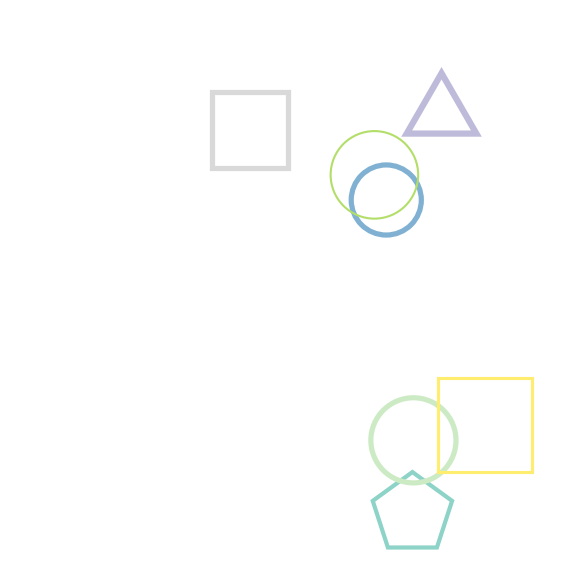[{"shape": "pentagon", "thickness": 2, "radius": 0.36, "center": [0.714, 0.11]}, {"shape": "triangle", "thickness": 3, "radius": 0.35, "center": [0.765, 0.803]}, {"shape": "circle", "thickness": 2.5, "radius": 0.3, "center": [0.669, 0.653]}, {"shape": "circle", "thickness": 1, "radius": 0.38, "center": [0.648, 0.696]}, {"shape": "square", "thickness": 2.5, "radius": 0.33, "center": [0.433, 0.773]}, {"shape": "circle", "thickness": 2.5, "radius": 0.37, "center": [0.716, 0.237]}, {"shape": "square", "thickness": 1.5, "radius": 0.41, "center": [0.84, 0.263]}]